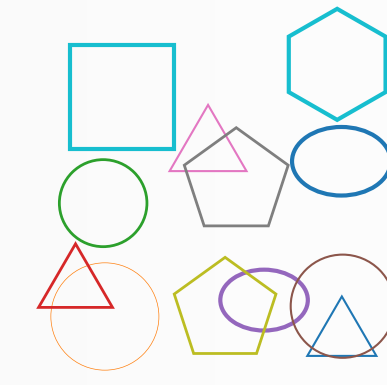[{"shape": "triangle", "thickness": 1.5, "radius": 0.51, "center": [0.882, 0.127]}, {"shape": "oval", "thickness": 3, "radius": 0.64, "center": [0.881, 0.581]}, {"shape": "circle", "thickness": 0.5, "radius": 0.7, "center": [0.271, 0.178]}, {"shape": "circle", "thickness": 2, "radius": 0.57, "center": [0.266, 0.472]}, {"shape": "triangle", "thickness": 2, "radius": 0.55, "center": [0.195, 0.257]}, {"shape": "oval", "thickness": 3, "radius": 0.56, "center": [0.681, 0.221]}, {"shape": "circle", "thickness": 1.5, "radius": 0.67, "center": [0.884, 0.205]}, {"shape": "triangle", "thickness": 1.5, "radius": 0.57, "center": [0.537, 0.613]}, {"shape": "pentagon", "thickness": 2, "radius": 0.7, "center": [0.61, 0.527]}, {"shape": "pentagon", "thickness": 2, "radius": 0.69, "center": [0.581, 0.194]}, {"shape": "hexagon", "thickness": 3, "radius": 0.72, "center": [0.87, 0.833]}, {"shape": "square", "thickness": 3, "radius": 0.67, "center": [0.315, 0.749]}]